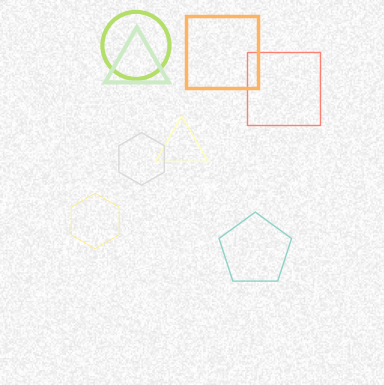[{"shape": "pentagon", "thickness": 1, "radius": 0.5, "center": [0.663, 0.35]}, {"shape": "triangle", "thickness": 1, "radius": 0.39, "center": [0.472, 0.62]}, {"shape": "square", "thickness": 1, "radius": 0.47, "center": [0.737, 0.77]}, {"shape": "square", "thickness": 2.5, "radius": 0.47, "center": [0.575, 0.866]}, {"shape": "circle", "thickness": 3, "radius": 0.44, "center": [0.353, 0.882]}, {"shape": "hexagon", "thickness": 1, "radius": 0.34, "center": [0.368, 0.587]}, {"shape": "triangle", "thickness": 3, "radius": 0.48, "center": [0.356, 0.834]}, {"shape": "hexagon", "thickness": 0.5, "radius": 0.36, "center": [0.247, 0.426]}]